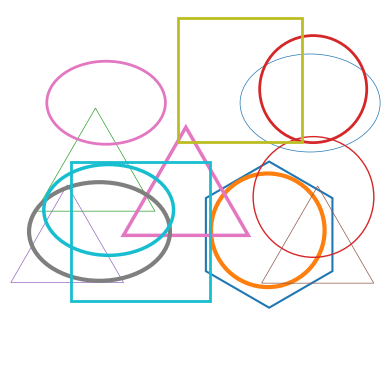[{"shape": "hexagon", "thickness": 1.5, "radius": 0.95, "center": [0.699, 0.391]}, {"shape": "oval", "thickness": 0.5, "radius": 0.91, "center": [0.805, 0.732]}, {"shape": "circle", "thickness": 3, "radius": 0.74, "center": [0.696, 0.402]}, {"shape": "triangle", "thickness": 0.5, "radius": 0.89, "center": [0.248, 0.541]}, {"shape": "circle", "thickness": 1, "radius": 0.78, "center": [0.814, 0.488]}, {"shape": "circle", "thickness": 2, "radius": 0.7, "center": [0.814, 0.769]}, {"shape": "triangle", "thickness": 0.5, "radius": 0.85, "center": [0.174, 0.35]}, {"shape": "triangle", "thickness": 0.5, "radius": 0.84, "center": [0.825, 0.349]}, {"shape": "oval", "thickness": 2, "radius": 0.77, "center": [0.276, 0.733]}, {"shape": "triangle", "thickness": 2.5, "radius": 0.94, "center": [0.483, 0.482]}, {"shape": "oval", "thickness": 3, "radius": 0.91, "center": [0.258, 0.399]}, {"shape": "square", "thickness": 2, "radius": 0.81, "center": [0.624, 0.793]}, {"shape": "square", "thickness": 2, "radius": 0.91, "center": [0.365, 0.399]}, {"shape": "oval", "thickness": 2.5, "radius": 0.84, "center": [0.282, 0.455]}]